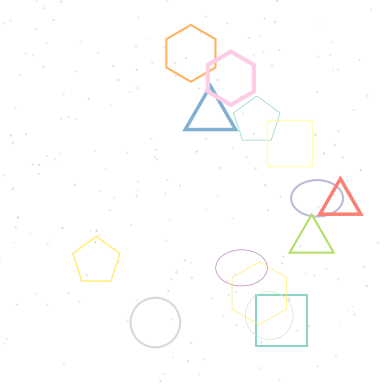[{"shape": "square", "thickness": 1.5, "radius": 0.33, "center": [0.732, 0.168]}, {"shape": "pentagon", "thickness": 0.5, "radius": 0.32, "center": [0.667, 0.687]}, {"shape": "square", "thickness": 1, "radius": 0.29, "center": [0.751, 0.629]}, {"shape": "oval", "thickness": 1.5, "radius": 0.34, "center": [0.824, 0.485]}, {"shape": "triangle", "thickness": 2.5, "radius": 0.31, "center": [0.884, 0.474]}, {"shape": "triangle", "thickness": 2.5, "radius": 0.38, "center": [0.547, 0.701]}, {"shape": "hexagon", "thickness": 1.5, "radius": 0.37, "center": [0.496, 0.861]}, {"shape": "triangle", "thickness": 1.5, "radius": 0.33, "center": [0.81, 0.377]}, {"shape": "hexagon", "thickness": 3, "radius": 0.35, "center": [0.6, 0.797]}, {"shape": "circle", "thickness": 1.5, "radius": 0.32, "center": [0.404, 0.162]}, {"shape": "oval", "thickness": 0.5, "radius": 0.34, "center": [0.627, 0.304]}, {"shape": "circle", "thickness": 0.5, "radius": 0.31, "center": [0.699, 0.18]}, {"shape": "hexagon", "thickness": 0.5, "radius": 0.41, "center": [0.674, 0.238]}, {"shape": "pentagon", "thickness": 1, "radius": 0.32, "center": [0.25, 0.322]}]